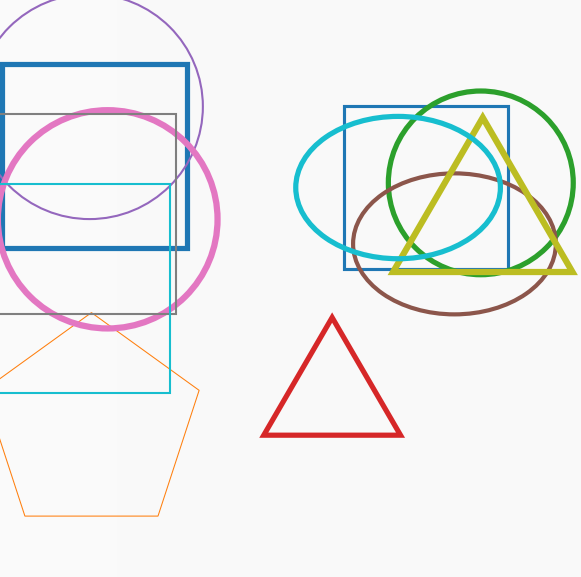[{"shape": "square", "thickness": 2.5, "radius": 0.79, "center": [0.163, 0.729]}, {"shape": "square", "thickness": 1.5, "radius": 0.71, "center": [0.733, 0.675]}, {"shape": "pentagon", "thickness": 0.5, "radius": 0.97, "center": [0.157, 0.263]}, {"shape": "circle", "thickness": 2.5, "radius": 0.8, "center": [0.827, 0.682]}, {"shape": "triangle", "thickness": 2.5, "radius": 0.68, "center": [0.571, 0.313]}, {"shape": "circle", "thickness": 1, "radius": 0.97, "center": [0.154, 0.815]}, {"shape": "oval", "thickness": 2, "radius": 0.87, "center": [0.782, 0.577]}, {"shape": "circle", "thickness": 3, "radius": 0.94, "center": [0.185, 0.619]}, {"shape": "square", "thickness": 1, "radius": 0.87, "center": [0.13, 0.629]}, {"shape": "triangle", "thickness": 3, "radius": 0.89, "center": [0.831, 0.617]}, {"shape": "square", "thickness": 1, "radius": 0.9, "center": [0.111, 0.5]}, {"shape": "oval", "thickness": 2.5, "radius": 0.88, "center": [0.685, 0.674]}]